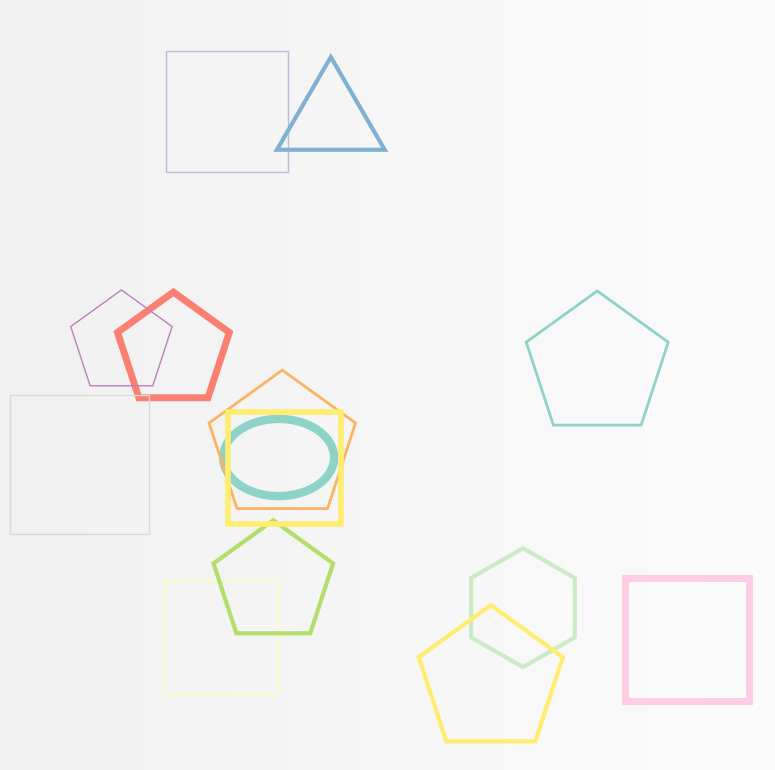[{"shape": "pentagon", "thickness": 1, "radius": 0.48, "center": [0.771, 0.526]}, {"shape": "oval", "thickness": 3, "radius": 0.36, "center": [0.36, 0.406]}, {"shape": "square", "thickness": 0.5, "radius": 0.37, "center": [0.285, 0.173]}, {"shape": "square", "thickness": 0.5, "radius": 0.39, "center": [0.292, 0.856]}, {"shape": "pentagon", "thickness": 2.5, "radius": 0.38, "center": [0.224, 0.545]}, {"shape": "triangle", "thickness": 1.5, "radius": 0.4, "center": [0.427, 0.846]}, {"shape": "pentagon", "thickness": 1, "radius": 0.5, "center": [0.364, 0.42]}, {"shape": "pentagon", "thickness": 1.5, "radius": 0.41, "center": [0.353, 0.243]}, {"shape": "square", "thickness": 2.5, "radius": 0.4, "center": [0.887, 0.169]}, {"shape": "square", "thickness": 0.5, "radius": 0.45, "center": [0.103, 0.397]}, {"shape": "pentagon", "thickness": 0.5, "radius": 0.34, "center": [0.157, 0.555]}, {"shape": "hexagon", "thickness": 1.5, "radius": 0.39, "center": [0.675, 0.211]}, {"shape": "square", "thickness": 2, "radius": 0.36, "center": [0.368, 0.393]}, {"shape": "pentagon", "thickness": 1.5, "radius": 0.49, "center": [0.633, 0.116]}]